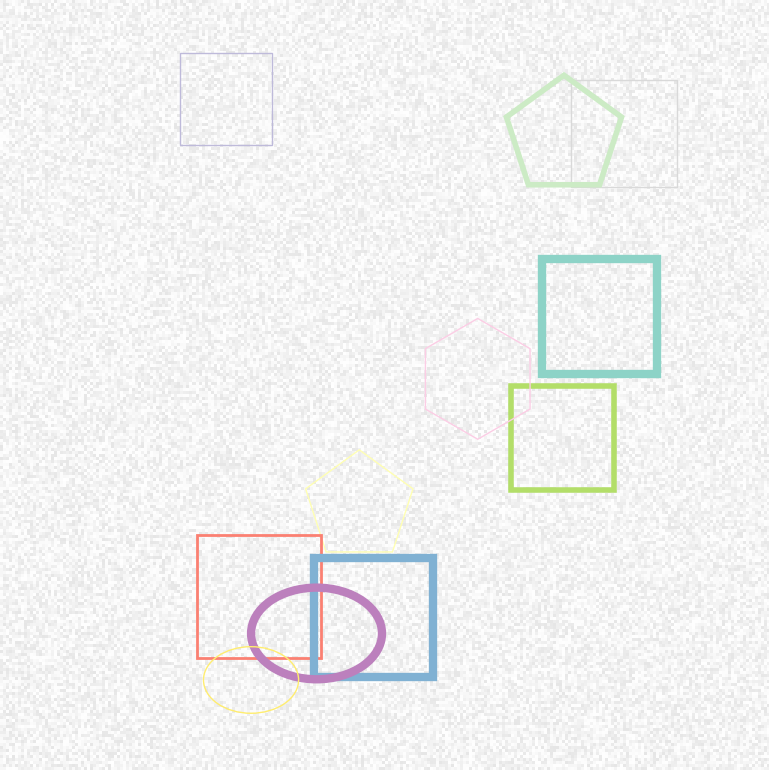[{"shape": "square", "thickness": 3, "radius": 0.37, "center": [0.778, 0.589]}, {"shape": "pentagon", "thickness": 0.5, "radius": 0.37, "center": [0.467, 0.342]}, {"shape": "square", "thickness": 0.5, "radius": 0.3, "center": [0.293, 0.871]}, {"shape": "square", "thickness": 1, "radius": 0.4, "center": [0.337, 0.225]}, {"shape": "square", "thickness": 3, "radius": 0.38, "center": [0.485, 0.198]}, {"shape": "square", "thickness": 2, "radius": 0.34, "center": [0.731, 0.431]}, {"shape": "hexagon", "thickness": 0.5, "radius": 0.39, "center": [0.62, 0.508]}, {"shape": "square", "thickness": 0.5, "radius": 0.34, "center": [0.81, 0.827]}, {"shape": "oval", "thickness": 3, "radius": 0.43, "center": [0.411, 0.177]}, {"shape": "pentagon", "thickness": 2, "radius": 0.39, "center": [0.732, 0.824]}, {"shape": "oval", "thickness": 0.5, "radius": 0.31, "center": [0.326, 0.117]}]